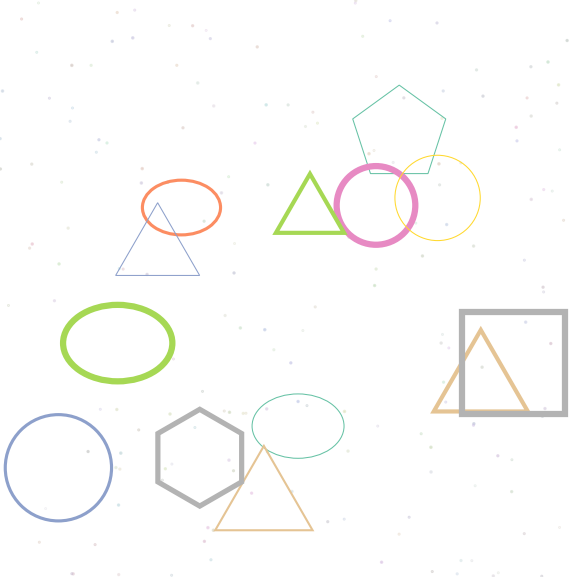[{"shape": "oval", "thickness": 0.5, "radius": 0.4, "center": [0.516, 0.261]}, {"shape": "pentagon", "thickness": 0.5, "radius": 0.42, "center": [0.691, 0.767]}, {"shape": "oval", "thickness": 1.5, "radius": 0.34, "center": [0.314, 0.64]}, {"shape": "circle", "thickness": 1.5, "radius": 0.46, "center": [0.101, 0.189]}, {"shape": "triangle", "thickness": 0.5, "radius": 0.42, "center": [0.273, 0.564]}, {"shape": "circle", "thickness": 3, "radius": 0.34, "center": [0.651, 0.643]}, {"shape": "triangle", "thickness": 2, "radius": 0.34, "center": [0.537, 0.63]}, {"shape": "oval", "thickness": 3, "radius": 0.47, "center": [0.204, 0.405]}, {"shape": "circle", "thickness": 0.5, "radius": 0.37, "center": [0.758, 0.656]}, {"shape": "triangle", "thickness": 1, "radius": 0.49, "center": [0.457, 0.13]}, {"shape": "triangle", "thickness": 2, "radius": 0.47, "center": [0.833, 0.334]}, {"shape": "square", "thickness": 3, "radius": 0.44, "center": [0.889, 0.37]}, {"shape": "hexagon", "thickness": 2.5, "radius": 0.42, "center": [0.346, 0.207]}]